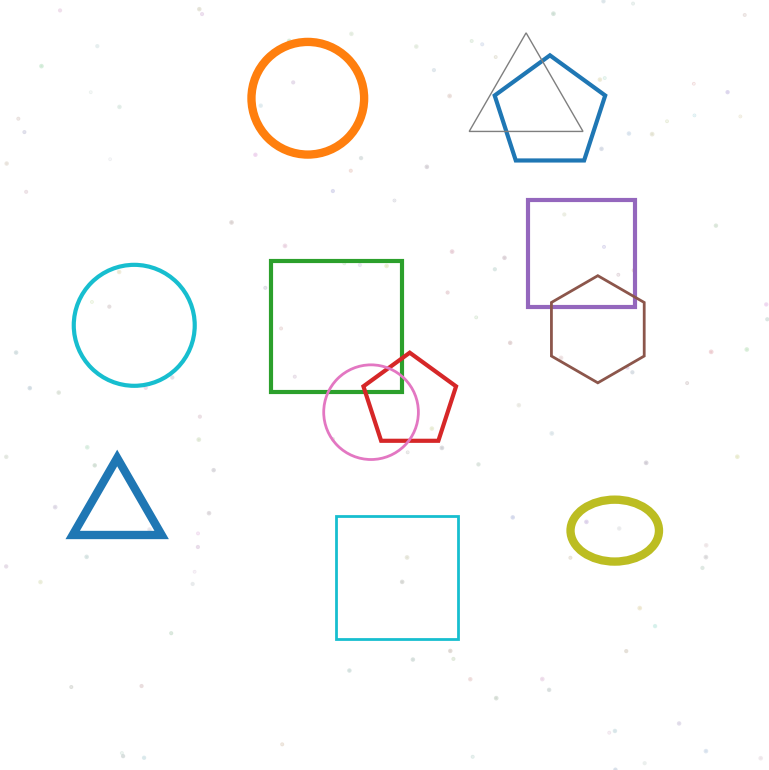[{"shape": "triangle", "thickness": 3, "radius": 0.33, "center": [0.152, 0.339]}, {"shape": "pentagon", "thickness": 1.5, "radius": 0.38, "center": [0.714, 0.853]}, {"shape": "circle", "thickness": 3, "radius": 0.37, "center": [0.4, 0.872]}, {"shape": "square", "thickness": 1.5, "radius": 0.42, "center": [0.437, 0.576]}, {"shape": "pentagon", "thickness": 1.5, "radius": 0.32, "center": [0.532, 0.479]}, {"shape": "square", "thickness": 1.5, "radius": 0.35, "center": [0.755, 0.671]}, {"shape": "hexagon", "thickness": 1, "radius": 0.35, "center": [0.776, 0.572]}, {"shape": "circle", "thickness": 1, "radius": 0.31, "center": [0.482, 0.465]}, {"shape": "triangle", "thickness": 0.5, "radius": 0.43, "center": [0.683, 0.872]}, {"shape": "oval", "thickness": 3, "radius": 0.29, "center": [0.798, 0.311]}, {"shape": "circle", "thickness": 1.5, "radius": 0.39, "center": [0.174, 0.578]}, {"shape": "square", "thickness": 1, "radius": 0.4, "center": [0.515, 0.25]}]